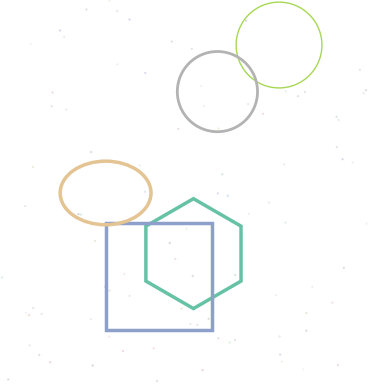[{"shape": "hexagon", "thickness": 2.5, "radius": 0.71, "center": [0.502, 0.341]}, {"shape": "square", "thickness": 2.5, "radius": 0.69, "center": [0.413, 0.282]}, {"shape": "circle", "thickness": 1, "radius": 0.56, "center": [0.725, 0.883]}, {"shape": "oval", "thickness": 2.5, "radius": 0.59, "center": [0.274, 0.499]}, {"shape": "circle", "thickness": 2, "radius": 0.52, "center": [0.565, 0.762]}]